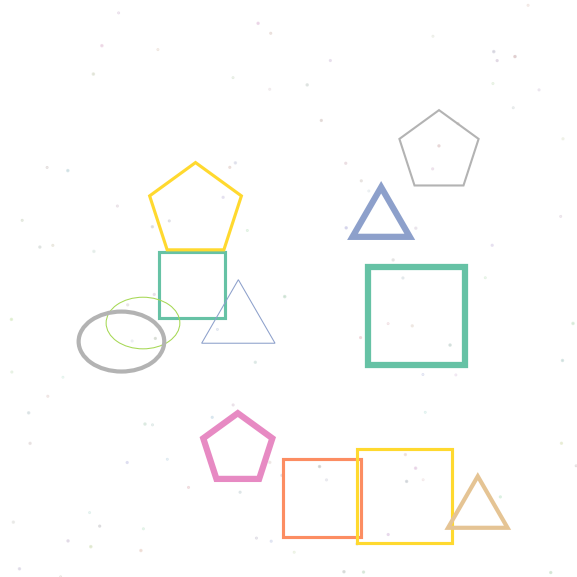[{"shape": "square", "thickness": 3, "radius": 0.42, "center": [0.721, 0.452]}, {"shape": "square", "thickness": 1.5, "radius": 0.29, "center": [0.332, 0.506]}, {"shape": "square", "thickness": 1.5, "radius": 0.34, "center": [0.558, 0.137]}, {"shape": "triangle", "thickness": 0.5, "radius": 0.37, "center": [0.413, 0.441]}, {"shape": "triangle", "thickness": 3, "radius": 0.29, "center": [0.66, 0.618]}, {"shape": "pentagon", "thickness": 3, "radius": 0.31, "center": [0.412, 0.221]}, {"shape": "oval", "thickness": 0.5, "radius": 0.32, "center": [0.248, 0.44]}, {"shape": "pentagon", "thickness": 1.5, "radius": 0.42, "center": [0.339, 0.634]}, {"shape": "square", "thickness": 1.5, "radius": 0.41, "center": [0.701, 0.14]}, {"shape": "triangle", "thickness": 2, "radius": 0.3, "center": [0.827, 0.115]}, {"shape": "pentagon", "thickness": 1, "radius": 0.36, "center": [0.76, 0.736]}, {"shape": "oval", "thickness": 2, "radius": 0.37, "center": [0.21, 0.408]}]